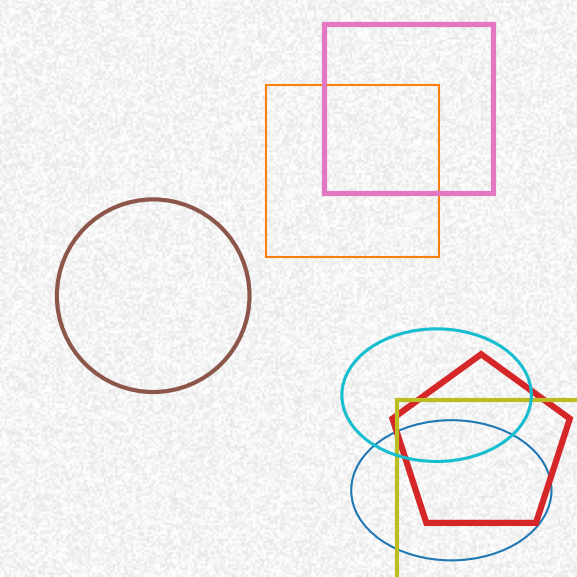[{"shape": "oval", "thickness": 1, "radius": 0.87, "center": [0.782, 0.15]}, {"shape": "square", "thickness": 1, "radius": 0.75, "center": [0.611, 0.703]}, {"shape": "pentagon", "thickness": 3, "radius": 0.81, "center": [0.833, 0.224]}, {"shape": "circle", "thickness": 2, "radius": 0.83, "center": [0.265, 0.487]}, {"shape": "square", "thickness": 2.5, "radius": 0.73, "center": [0.707, 0.811]}, {"shape": "square", "thickness": 2, "radius": 0.91, "center": [0.869, 0.126]}, {"shape": "oval", "thickness": 1.5, "radius": 0.82, "center": [0.756, 0.315]}]